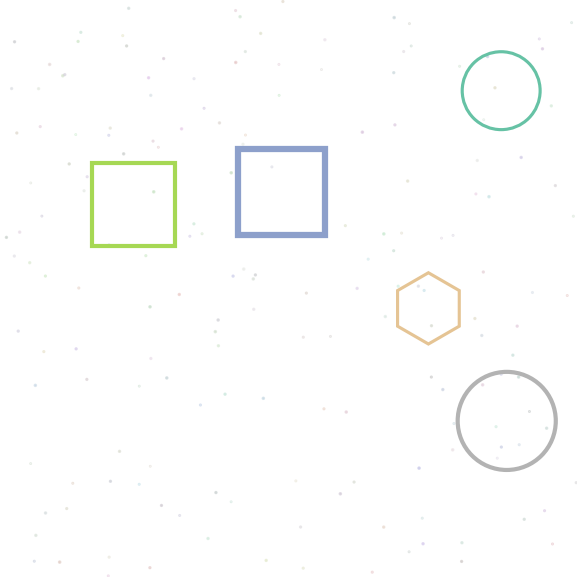[{"shape": "circle", "thickness": 1.5, "radius": 0.34, "center": [0.868, 0.842]}, {"shape": "square", "thickness": 3, "radius": 0.37, "center": [0.488, 0.667]}, {"shape": "square", "thickness": 2, "radius": 0.36, "center": [0.231, 0.646]}, {"shape": "hexagon", "thickness": 1.5, "radius": 0.31, "center": [0.742, 0.465]}, {"shape": "circle", "thickness": 2, "radius": 0.42, "center": [0.877, 0.27]}]